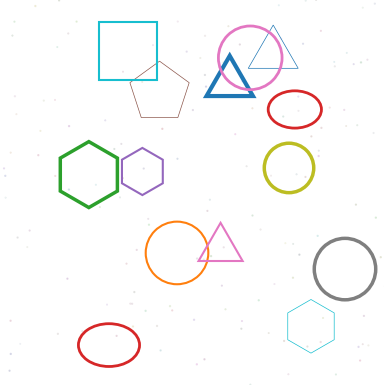[{"shape": "triangle", "thickness": 0.5, "radius": 0.37, "center": [0.71, 0.86]}, {"shape": "triangle", "thickness": 3, "radius": 0.35, "center": [0.597, 0.785]}, {"shape": "circle", "thickness": 1.5, "radius": 0.41, "center": [0.46, 0.343]}, {"shape": "hexagon", "thickness": 2.5, "radius": 0.43, "center": [0.231, 0.547]}, {"shape": "oval", "thickness": 2, "radius": 0.4, "center": [0.283, 0.104]}, {"shape": "oval", "thickness": 2, "radius": 0.35, "center": [0.766, 0.716]}, {"shape": "hexagon", "thickness": 1.5, "radius": 0.31, "center": [0.37, 0.555]}, {"shape": "pentagon", "thickness": 0.5, "radius": 0.4, "center": [0.414, 0.76]}, {"shape": "triangle", "thickness": 1.5, "radius": 0.33, "center": [0.573, 0.355]}, {"shape": "circle", "thickness": 2, "radius": 0.41, "center": [0.65, 0.85]}, {"shape": "circle", "thickness": 2.5, "radius": 0.4, "center": [0.896, 0.301]}, {"shape": "circle", "thickness": 2.5, "radius": 0.32, "center": [0.751, 0.564]}, {"shape": "hexagon", "thickness": 0.5, "radius": 0.35, "center": [0.808, 0.152]}, {"shape": "square", "thickness": 1.5, "radius": 0.38, "center": [0.333, 0.867]}]